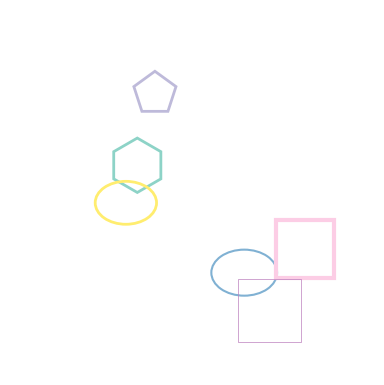[{"shape": "hexagon", "thickness": 2, "radius": 0.35, "center": [0.357, 0.571]}, {"shape": "pentagon", "thickness": 2, "radius": 0.29, "center": [0.402, 0.757]}, {"shape": "oval", "thickness": 1.5, "radius": 0.43, "center": [0.634, 0.292]}, {"shape": "square", "thickness": 3, "radius": 0.38, "center": [0.792, 0.353]}, {"shape": "square", "thickness": 0.5, "radius": 0.41, "center": [0.699, 0.193]}, {"shape": "oval", "thickness": 2, "radius": 0.4, "center": [0.327, 0.473]}]